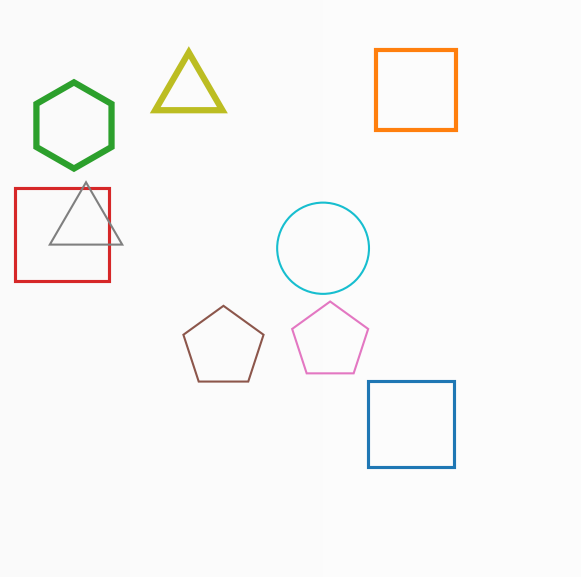[{"shape": "square", "thickness": 1.5, "radius": 0.37, "center": [0.707, 0.266]}, {"shape": "square", "thickness": 2, "radius": 0.34, "center": [0.716, 0.843]}, {"shape": "hexagon", "thickness": 3, "radius": 0.37, "center": [0.127, 0.782]}, {"shape": "square", "thickness": 1.5, "radius": 0.4, "center": [0.107, 0.594]}, {"shape": "pentagon", "thickness": 1, "radius": 0.36, "center": [0.384, 0.397]}, {"shape": "pentagon", "thickness": 1, "radius": 0.34, "center": [0.568, 0.408]}, {"shape": "triangle", "thickness": 1, "radius": 0.36, "center": [0.148, 0.612]}, {"shape": "triangle", "thickness": 3, "radius": 0.33, "center": [0.325, 0.842]}, {"shape": "circle", "thickness": 1, "radius": 0.39, "center": [0.556, 0.569]}]